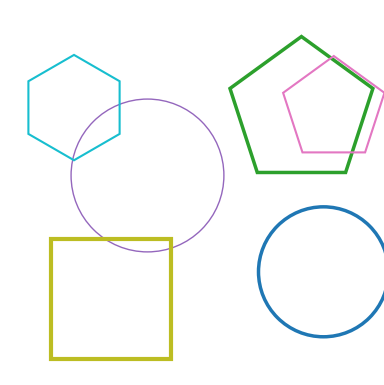[{"shape": "circle", "thickness": 2.5, "radius": 0.84, "center": [0.84, 0.294]}, {"shape": "pentagon", "thickness": 2.5, "radius": 0.98, "center": [0.783, 0.71]}, {"shape": "circle", "thickness": 1, "radius": 0.99, "center": [0.383, 0.544]}, {"shape": "pentagon", "thickness": 1.5, "radius": 0.69, "center": [0.867, 0.716]}, {"shape": "square", "thickness": 3, "radius": 0.78, "center": [0.289, 0.223]}, {"shape": "hexagon", "thickness": 1.5, "radius": 0.68, "center": [0.192, 0.721]}]